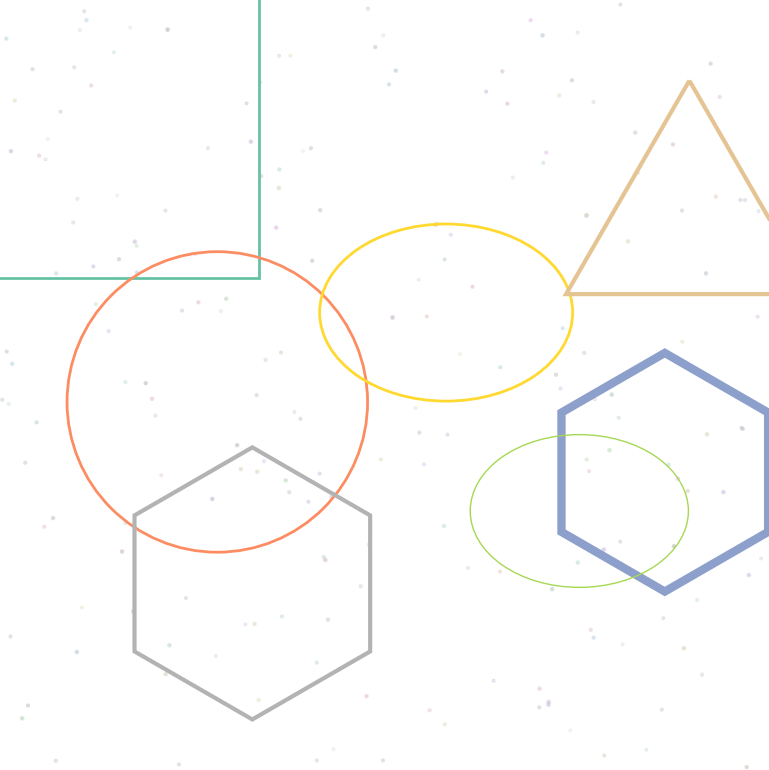[{"shape": "square", "thickness": 1, "radius": 0.96, "center": [0.146, 0.83]}, {"shape": "circle", "thickness": 1, "radius": 0.98, "center": [0.282, 0.478]}, {"shape": "hexagon", "thickness": 3, "radius": 0.77, "center": [0.863, 0.387]}, {"shape": "oval", "thickness": 0.5, "radius": 0.71, "center": [0.752, 0.336]}, {"shape": "oval", "thickness": 1, "radius": 0.82, "center": [0.579, 0.594]}, {"shape": "triangle", "thickness": 1.5, "radius": 0.92, "center": [0.895, 0.71]}, {"shape": "hexagon", "thickness": 1.5, "radius": 0.88, "center": [0.328, 0.242]}]